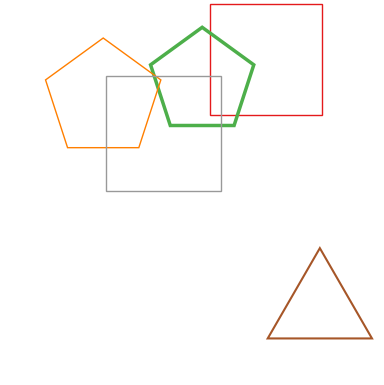[{"shape": "square", "thickness": 1, "radius": 0.72, "center": [0.691, 0.845]}, {"shape": "pentagon", "thickness": 2.5, "radius": 0.7, "center": [0.525, 0.788]}, {"shape": "pentagon", "thickness": 1, "radius": 0.79, "center": [0.268, 0.744]}, {"shape": "triangle", "thickness": 1.5, "radius": 0.78, "center": [0.831, 0.199]}, {"shape": "square", "thickness": 1, "radius": 0.75, "center": [0.425, 0.653]}]